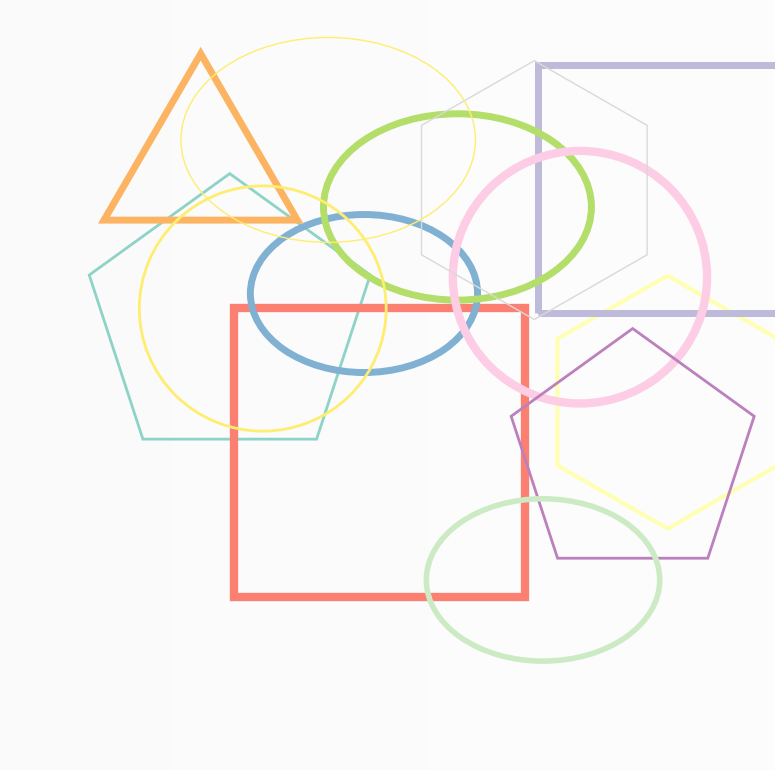[{"shape": "pentagon", "thickness": 1, "radius": 0.95, "center": [0.296, 0.584]}, {"shape": "hexagon", "thickness": 1.5, "radius": 0.82, "center": [0.861, 0.478]}, {"shape": "square", "thickness": 2.5, "radius": 0.81, "center": [0.856, 0.755]}, {"shape": "square", "thickness": 3, "radius": 0.94, "center": [0.49, 0.413]}, {"shape": "oval", "thickness": 2.5, "radius": 0.73, "center": [0.47, 0.619]}, {"shape": "triangle", "thickness": 2.5, "radius": 0.72, "center": [0.259, 0.786]}, {"shape": "oval", "thickness": 2.5, "radius": 0.86, "center": [0.59, 0.731]}, {"shape": "circle", "thickness": 3, "radius": 0.82, "center": [0.748, 0.64]}, {"shape": "hexagon", "thickness": 0.5, "radius": 0.84, "center": [0.689, 0.753]}, {"shape": "pentagon", "thickness": 1, "radius": 0.82, "center": [0.816, 0.408]}, {"shape": "oval", "thickness": 2, "radius": 0.75, "center": [0.701, 0.247]}, {"shape": "oval", "thickness": 0.5, "radius": 0.95, "center": [0.423, 0.818]}, {"shape": "circle", "thickness": 1, "radius": 0.8, "center": [0.339, 0.599]}]